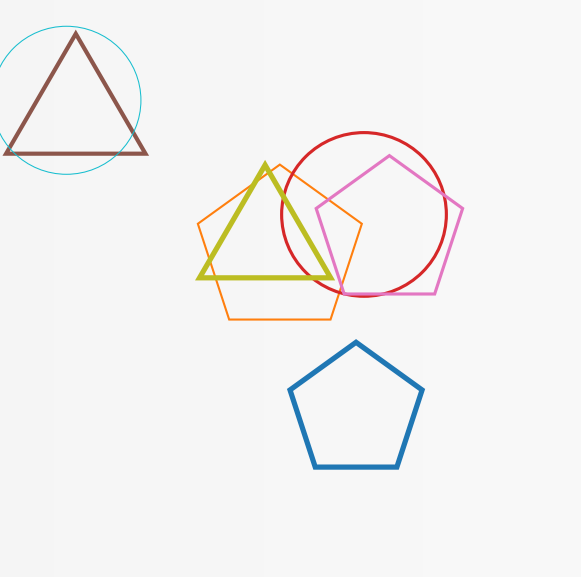[{"shape": "pentagon", "thickness": 2.5, "radius": 0.6, "center": [0.613, 0.287]}, {"shape": "pentagon", "thickness": 1, "radius": 0.74, "center": [0.481, 0.566]}, {"shape": "circle", "thickness": 1.5, "radius": 0.71, "center": [0.626, 0.628]}, {"shape": "triangle", "thickness": 2, "radius": 0.69, "center": [0.13, 0.802]}, {"shape": "pentagon", "thickness": 1.5, "radius": 0.66, "center": [0.67, 0.597]}, {"shape": "triangle", "thickness": 2.5, "radius": 0.65, "center": [0.456, 0.583]}, {"shape": "circle", "thickness": 0.5, "radius": 0.64, "center": [0.114, 0.825]}]